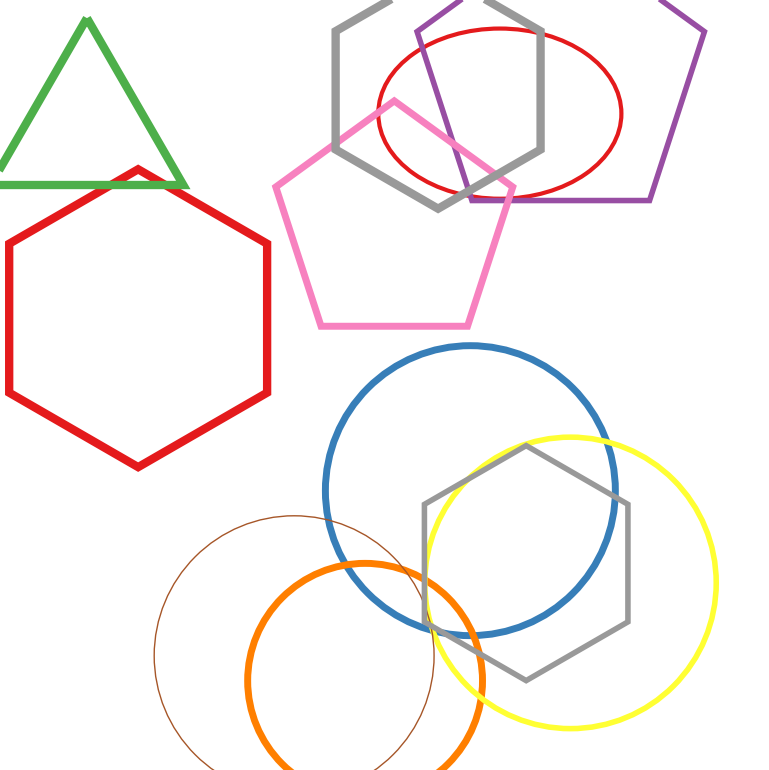[{"shape": "oval", "thickness": 1.5, "radius": 0.79, "center": [0.649, 0.852]}, {"shape": "hexagon", "thickness": 3, "radius": 0.97, "center": [0.179, 0.587]}, {"shape": "circle", "thickness": 2.5, "radius": 0.94, "center": [0.611, 0.363]}, {"shape": "triangle", "thickness": 3, "radius": 0.72, "center": [0.113, 0.832]}, {"shape": "pentagon", "thickness": 2, "radius": 0.98, "center": [0.728, 0.898]}, {"shape": "circle", "thickness": 2.5, "radius": 0.76, "center": [0.474, 0.116]}, {"shape": "circle", "thickness": 2, "radius": 0.95, "center": [0.741, 0.243]}, {"shape": "circle", "thickness": 0.5, "radius": 0.91, "center": [0.382, 0.148]}, {"shape": "pentagon", "thickness": 2.5, "radius": 0.81, "center": [0.512, 0.707]}, {"shape": "hexagon", "thickness": 2, "radius": 0.76, "center": [0.683, 0.269]}, {"shape": "hexagon", "thickness": 3, "radius": 0.77, "center": [0.569, 0.883]}]